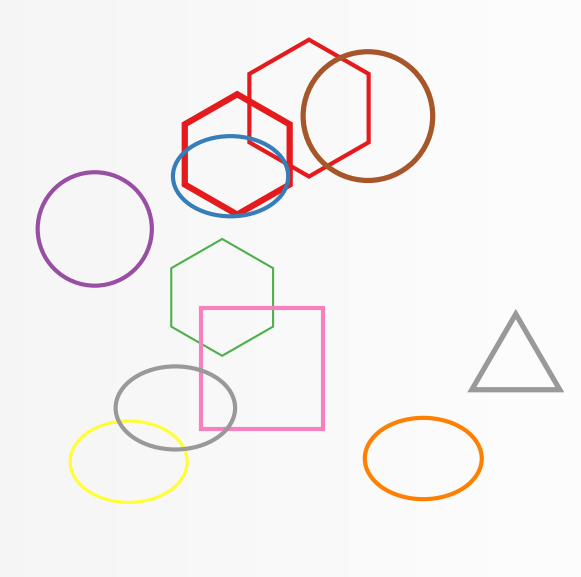[{"shape": "hexagon", "thickness": 3, "radius": 0.52, "center": [0.408, 0.732]}, {"shape": "hexagon", "thickness": 2, "radius": 0.59, "center": [0.532, 0.812]}, {"shape": "oval", "thickness": 2, "radius": 0.5, "center": [0.397, 0.694]}, {"shape": "hexagon", "thickness": 1, "radius": 0.51, "center": [0.382, 0.484]}, {"shape": "circle", "thickness": 2, "radius": 0.49, "center": [0.163, 0.603]}, {"shape": "oval", "thickness": 2, "radius": 0.5, "center": [0.728, 0.205]}, {"shape": "oval", "thickness": 1.5, "radius": 0.5, "center": [0.221, 0.2]}, {"shape": "circle", "thickness": 2.5, "radius": 0.56, "center": [0.633, 0.798]}, {"shape": "square", "thickness": 2, "radius": 0.52, "center": [0.45, 0.361]}, {"shape": "triangle", "thickness": 2.5, "radius": 0.44, "center": [0.887, 0.368]}, {"shape": "oval", "thickness": 2, "radius": 0.51, "center": [0.302, 0.293]}]